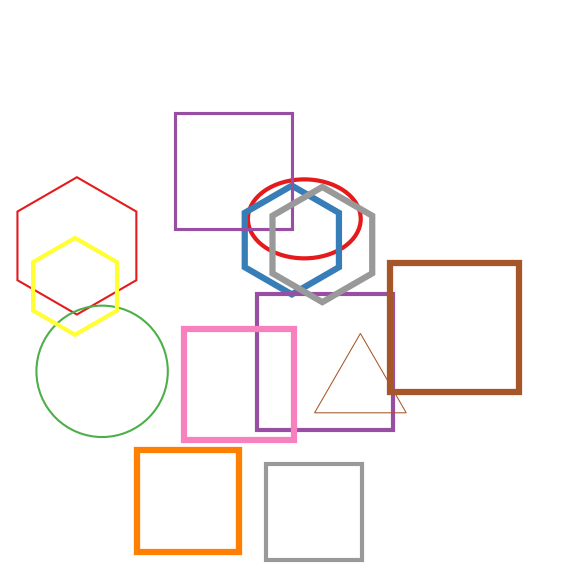[{"shape": "hexagon", "thickness": 1, "radius": 0.59, "center": [0.133, 0.573]}, {"shape": "oval", "thickness": 2, "radius": 0.49, "center": [0.527, 0.62]}, {"shape": "hexagon", "thickness": 3, "radius": 0.47, "center": [0.505, 0.584]}, {"shape": "circle", "thickness": 1, "radius": 0.57, "center": [0.177, 0.356]}, {"shape": "square", "thickness": 1.5, "radius": 0.5, "center": [0.405, 0.703]}, {"shape": "square", "thickness": 2, "radius": 0.59, "center": [0.562, 0.373]}, {"shape": "square", "thickness": 3, "radius": 0.44, "center": [0.326, 0.131]}, {"shape": "hexagon", "thickness": 2, "radius": 0.42, "center": [0.13, 0.503]}, {"shape": "triangle", "thickness": 0.5, "radius": 0.46, "center": [0.624, 0.33]}, {"shape": "square", "thickness": 3, "radius": 0.56, "center": [0.787, 0.432]}, {"shape": "square", "thickness": 3, "radius": 0.48, "center": [0.414, 0.333]}, {"shape": "square", "thickness": 2, "radius": 0.42, "center": [0.544, 0.113]}, {"shape": "hexagon", "thickness": 3, "radius": 0.5, "center": [0.558, 0.576]}]